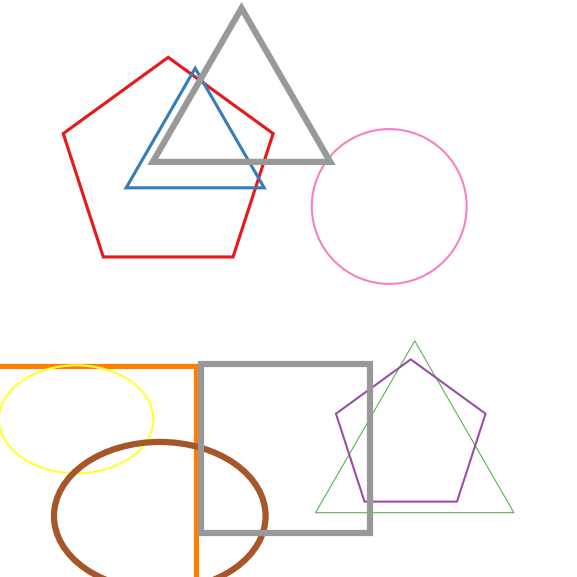[{"shape": "pentagon", "thickness": 1.5, "radius": 0.96, "center": [0.291, 0.709]}, {"shape": "triangle", "thickness": 1.5, "radius": 0.69, "center": [0.338, 0.743]}, {"shape": "triangle", "thickness": 0.5, "radius": 0.99, "center": [0.718, 0.211]}, {"shape": "pentagon", "thickness": 1, "radius": 0.68, "center": [0.711, 0.241]}, {"shape": "square", "thickness": 2.5, "radius": 0.95, "center": [0.15, 0.176]}, {"shape": "oval", "thickness": 1, "radius": 0.67, "center": [0.132, 0.273]}, {"shape": "oval", "thickness": 3, "radius": 0.92, "center": [0.277, 0.106]}, {"shape": "circle", "thickness": 1, "radius": 0.67, "center": [0.674, 0.642]}, {"shape": "square", "thickness": 3, "radius": 0.73, "center": [0.494, 0.223]}, {"shape": "triangle", "thickness": 3, "radius": 0.89, "center": [0.418, 0.808]}]